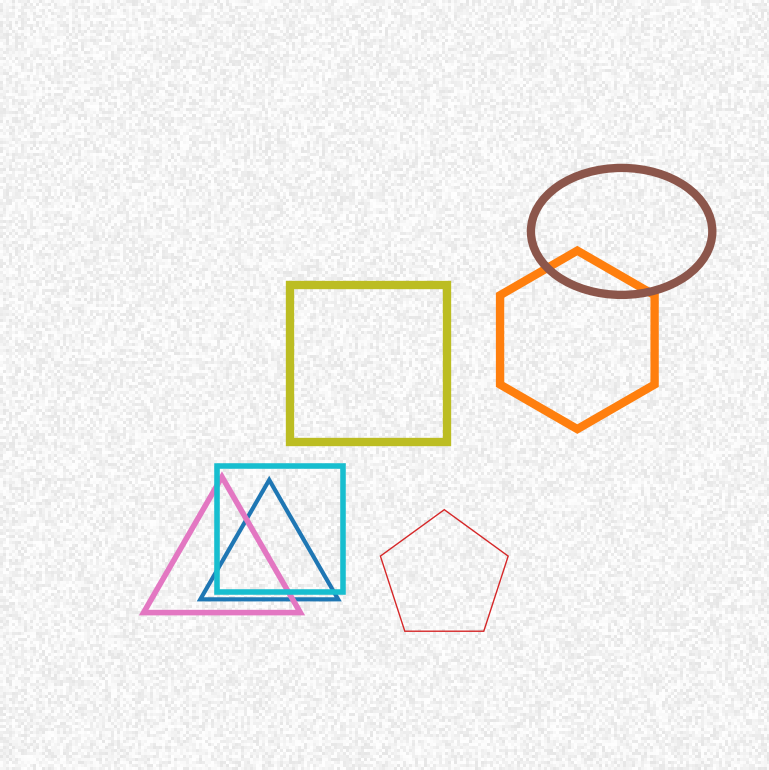[{"shape": "triangle", "thickness": 1.5, "radius": 0.52, "center": [0.35, 0.273]}, {"shape": "hexagon", "thickness": 3, "radius": 0.58, "center": [0.75, 0.559]}, {"shape": "pentagon", "thickness": 0.5, "radius": 0.44, "center": [0.577, 0.251]}, {"shape": "oval", "thickness": 3, "radius": 0.59, "center": [0.807, 0.699]}, {"shape": "triangle", "thickness": 2, "radius": 0.59, "center": [0.288, 0.263]}, {"shape": "square", "thickness": 3, "radius": 0.51, "center": [0.478, 0.528]}, {"shape": "square", "thickness": 2, "radius": 0.41, "center": [0.363, 0.313]}]